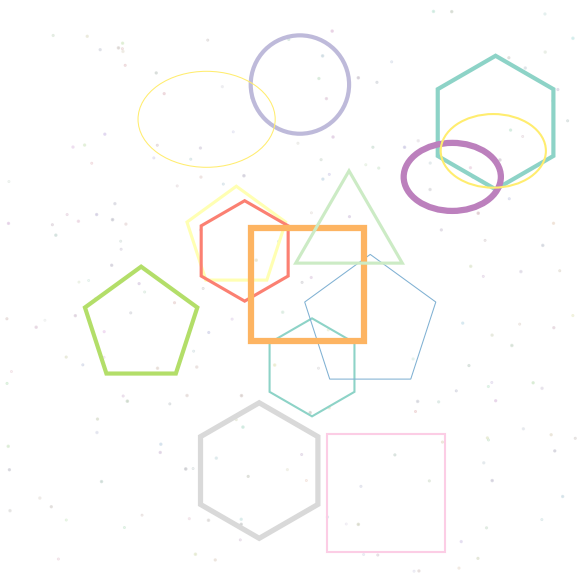[{"shape": "hexagon", "thickness": 1, "radius": 0.42, "center": [0.54, 0.363]}, {"shape": "hexagon", "thickness": 2, "radius": 0.58, "center": [0.858, 0.787]}, {"shape": "pentagon", "thickness": 1.5, "radius": 0.45, "center": [0.409, 0.587]}, {"shape": "circle", "thickness": 2, "radius": 0.43, "center": [0.519, 0.853]}, {"shape": "hexagon", "thickness": 1.5, "radius": 0.43, "center": [0.424, 0.565]}, {"shape": "pentagon", "thickness": 0.5, "radius": 0.6, "center": [0.641, 0.439]}, {"shape": "square", "thickness": 3, "radius": 0.49, "center": [0.532, 0.506]}, {"shape": "pentagon", "thickness": 2, "radius": 0.51, "center": [0.244, 0.435]}, {"shape": "square", "thickness": 1, "radius": 0.51, "center": [0.668, 0.145]}, {"shape": "hexagon", "thickness": 2.5, "radius": 0.59, "center": [0.449, 0.184]}, {"shape": "oval", "thickness": 3, "radius": 0.42, "center": [0.783, 0.693]}, {"shape": "triangle", "thickness": 1.5, "radius": 0.53, "center": [0.604, 0.597]}, {"shape": "oval", "thickness": 1, "radius": 0.46, "center": [0.854, 0.738]}, {"shape": "oval", "thickness": 0.5, "radius": 0.59, "center": [0.358, 0.793]}]